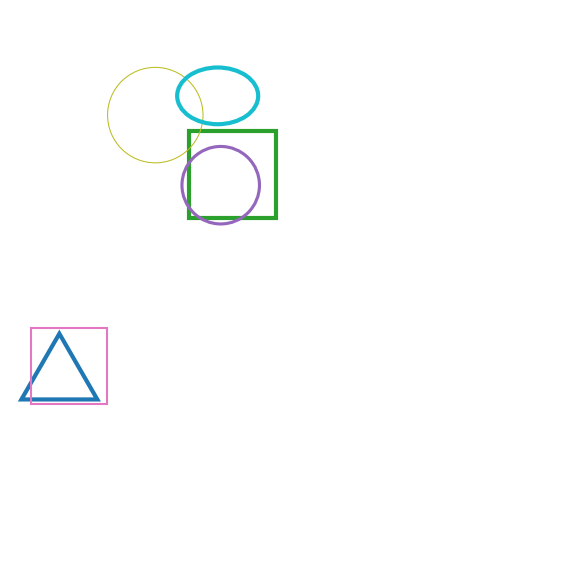[{"shape": "triangle", "thickness": 2, "radius": 0.38, "center": [0.103, 0.345]}, {"shape": "square", "thickness": 2, "radius": 0.38, "center": [0.402, 0.697]}, {"shape": "circle", "thickness": 1.5, "radius": 0.34, "center": [0.382, 0.678]}, {"shape": "square", "thickness": 1, "radius": 0.33, "center": [0.119, 0.365]}, {"shape": "circle", "thickness": 0.5, "radius": 0.41, "center": [0.269, 0.8]}, {"shape": "oval", "thickness": 2, "radius": 0.35, "center": [0.377, 0.833]}]